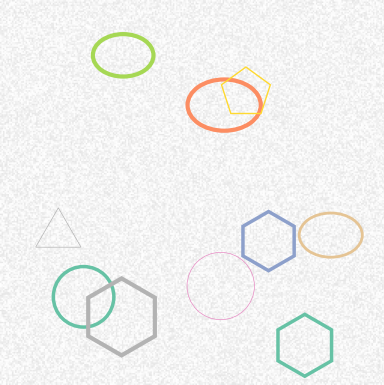[{"shape": "circle", "thickness": 2.5, "radius": 0.39, "center": [0.217, 0.229]}, {"shape": "hexagon", "thickness": 2.5, "radius": 0.4, "center": [0.792, 0.103]}, {"shape": "oval", "thickness": 3, "radius": 0.48, "center": [0.582, 0.727]}, {"shape": "hexagon", "thickness": 2.5, "radius": 0.38, "center": [0.698, 0.374]}, {"shape": "circle", "thickness": 0.5, "radius": 0.44, "center": [0.573, 0.257]}, {"shape": "oval", "thickness": 3, "radius": 0.39, "center": [0.32, 0.856]}, {"shape": "pentagon", "thickness": 1, "radius": 0.33, "center": [0.639, 0.759]}, {"shape": "oval", "thickness": 2, "radius": 0.41, "center": [0.859, 0.389]}, {"shape": "hexagon", "thickness": 3, "radius": 0.5, "center": [0.316, 0.177]}, {"shape": "triangle", "thickness": 0.5, "radius": 0.34, "center": [0.151, 0.392]}]